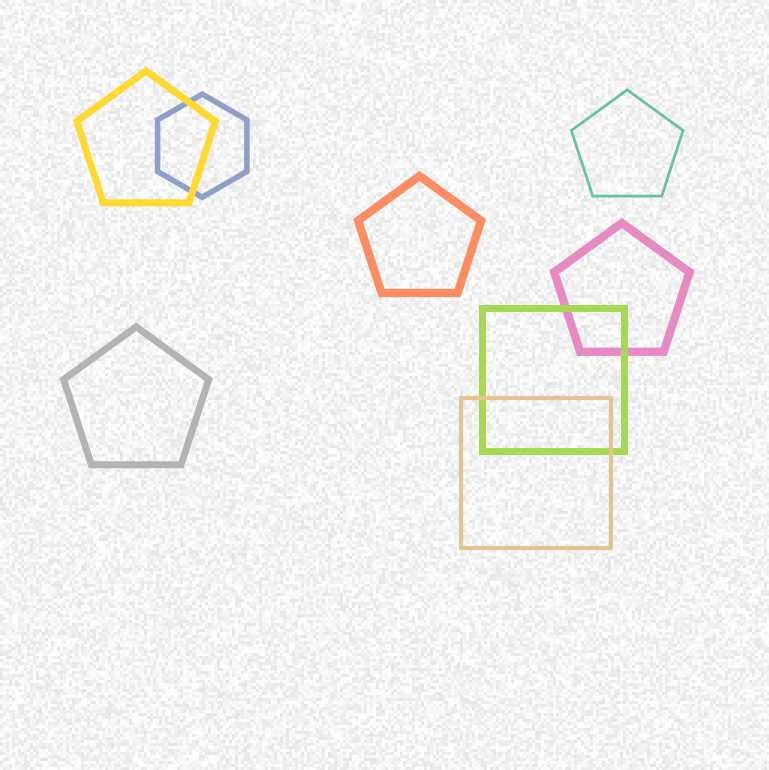[{"shape": "pentagon", "thickness": 1, "radius": 0.38, "center": [0.815, 0.807]}, {"shape": "pentagon", "thickness": 3, "radius": 0.42, "center": [0.545, 0.687]}, {"shape": "hexagon", "thickness": 2, "radius": 0.33, "center": [0.263, 0.811]}, {"shape": "pentagon", "thickness": 3, "radius": 0.46, "center": [0.808, 0.618]}, {"shape": "square", "thickness": 2.5, "radius": 0.46, "center": [0.718, 0.507]}, {"shape": "pentagon", "thickness": 2.5, "radius": 0.47, "center": [0.19, 0.813]}, {"shape": "square", "thickness": 1.5, "radius": 0.49, "center": [0.696, 0.386]}, {"shape": "pentagon", "thickness": 2.5, "radius": 0.5, "center": [0.177, 0.477]}]